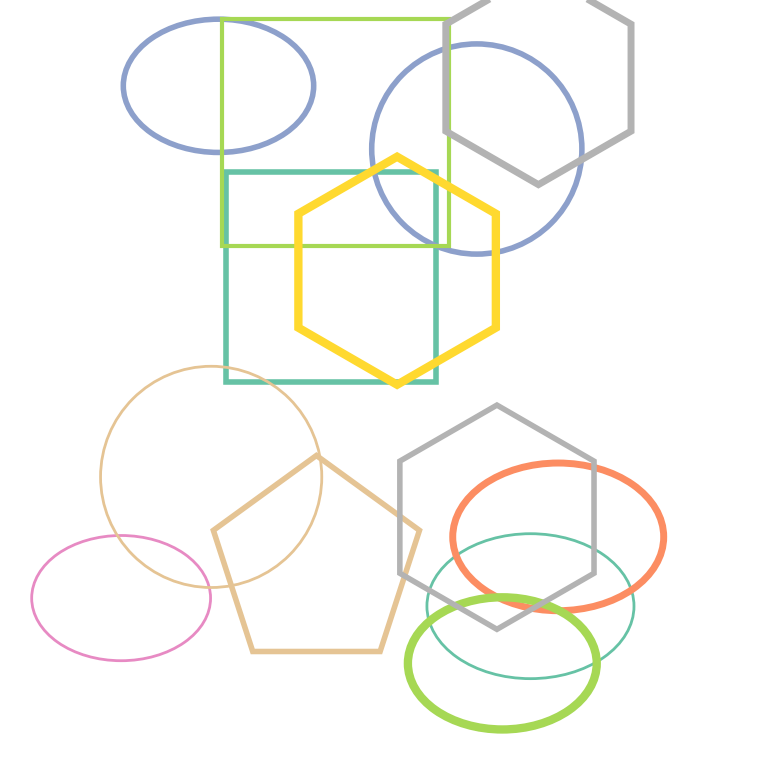[{"shape": "square", "thickness": 2, "radius": 0.68, "center": [0.43, 0.64]}, {"shape": "oval", "thickness": 1, "radius": 0.67, "center": [0.689, 0.213]}, {"shape": "oval", "thickness": 2.5, "radius": 0.68, "center": [0.725, 0.303]}, {"shape": "oval", "thickness": 2, "radius": 0.62, "center": [0.284, 0.889]}, {"shape": "circle", "thickness": 2, "radius": 0.68, "center": [0.619, 0.806]}, {"shape": "oval", "thickness": 1, "radius": 0.58, "center": [0.157, 0.223]}, {"shape": "square", "thickness": 1.5, "radius": 0.74, "center": [0.436, 0.828]}, {"shape": "oval", "thickness": 3, "radius": 0.61, "center": [0.652, 0.138]}, {"shape": "hexagon", "thickness": 3, "radius": 0.74, "center": [0.516, 0.648]}, {"shape": "circle", "thickness": 1, "radius": 0.72, "center": [0.274, 0.381]}, {"shape": "pentagon", "thickness": 2, "radius": 0.7, "center": [0.411, 0.268]}, {"shape": "hexagon", "thickness": 2.5, "radius": 0.69, "center": [0.699, 0.899]}, {"shape": "hexagon", "thickness": 2, "radius": 0.73, "center": [0.645, 0.328]}]